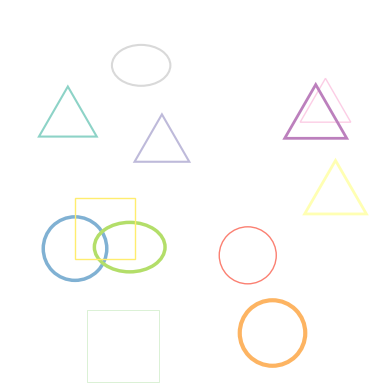[{"shape": "triangle", "thickness": 1.5, "radius": 0.43, "center": [0.176, 0.689]}, {"shape": "triangle", "thickness": 2, "radius": 0.46, "center": [0.871, 0.491]}, {"shape": "triangle", "thickness": 1.5, "radius": 0.41, "center": [0.421, 0.621]}, {"shape": "circle", "thickness": 1, "radius": 0.37, "center": [0.644, 0.337]}, {"shape": "circle", "thickness": 2.5, "radius": 0.41, "center": [0.195, 0.354]}, {"shape": "circle", "thickness": 3, "radius": 0.43, "center": [0.708, 0.135]}, {"shape": "oval", "thickness": 2.5, "radius": 0.46, "center": [0.337, 0.358]}, {"shape": "triangle", "thickness": 1, "radius": 0.38, "center": [0.845, 0.721]}, {"shape": "oval", "thickness": 1.5, "radius": 0.38, "center": [0.367, 0.83]}, {"shape": "triangle", "thickness": 2, "radius": 0.47, "center": [0.82, 0.687]}, {"shape": "square", "thickness": 0.5, "radius": 0.47, "center": [0.32, 0.102]}, {"shape": "square", "thickness": 1, "radius": 0.39, "center": [0.273, 0.406]}]